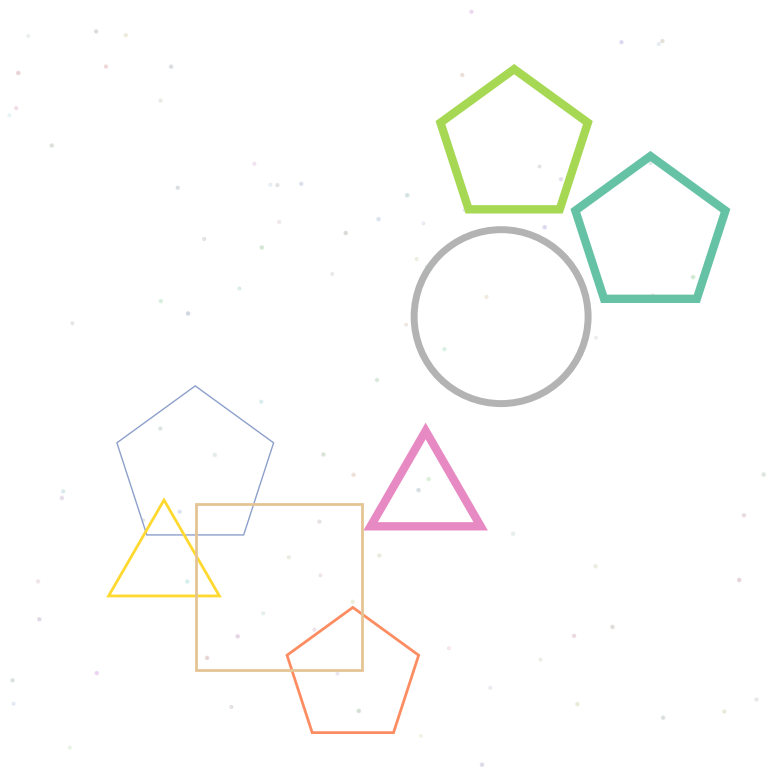[{"shape": "pentagon", "thickness": 3, "radius": 0.51, "center": [0.845, 0.695]}, {"shape": "pentagon", "thickness": 1, "radius": 0.45, "center": [0.458, 0.121]}, {"shape": "pentagon", "thickness": 0.5, "radius": 0.53, "center": [0.254, 0.392]}, {"shape": "triangle", "thickness": 3, "radius": 0.41, "center": [0.553, 0.358]}, {"shape": "pentagon", "thickness": 3, "radius": 0.5, "center": [0.668, 0.81]}, {"shape": "triangle", "thickness": 1, "radius": 0.42, "center": [0.213, 0.268]}, {"shape": "square", "thickness": 1, "radius": 0.54, "center": [0.363, 0.238]}, {"shape": "circle", "thickness": 2.5, "radius": 0.56, "center": [0.651, 0.589]}]